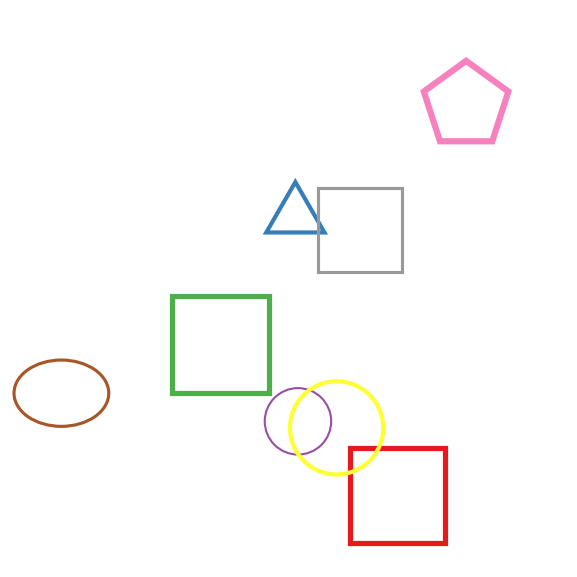[{"shape": "square", "thickness": 2.5, "radius": 0.41, "center": [0.688, 0.141]}, {"shape": "triangle", "thickness": 2, "radius": 0.29, "center": [0.511, 0.626]}, {"shape": "square", "thickness": 2.5, "radius": 0.42, "center": [0.382, 0.403]}, {"shape": "circle", "thickness": 1, "radius": 0.29, "center": [0.516, 0.27]}, {"shape": "circle", "thickness": 2, "radius": 0.4, "center": [0.583, 0.258]}, {"shape": "oval", "thickness": 1.5, "radius": 0.41, "center": [0.106, 0.318]}, {"shape": "pentagon", "thickness": 3, "radius": 0.39, "center": [0.807, 0.817]}, {"shape": "square", "thickness": 1.5, "radius": 0.36, "center": [0.624, 0.601]}]